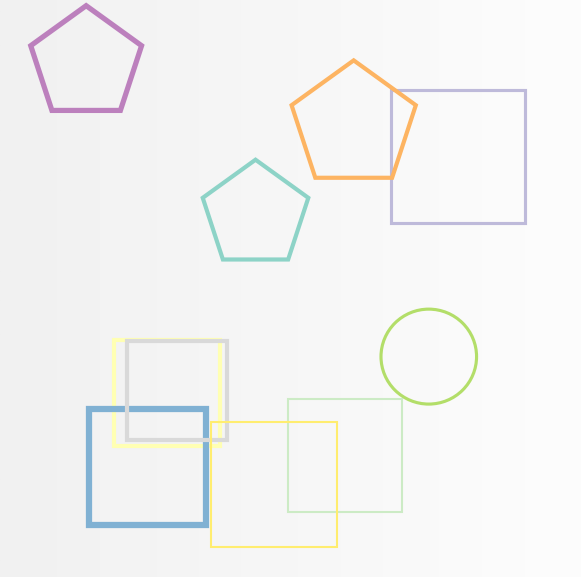[{"shape": "pentagon", "thickness": 2, "radius": 0.48, "center": [0.44, 0.627]}, {"shape": "square", "thickness": 2, "radius": 0.46, "center": [0.288, 0.319]}, {"shape": "square", "thickness": 1.5, "radius": 0.58, "center": [0.787, 0.727]}, {"shape": "square", "thickness": 3, "radius": 0.5, "center": [0.253, 0.19]}, {"shape": "pentagon", "thickness": 2, "radius": 0.56, "center": [0.609, 0.782]}, {"shape": "circle", "thickness": 1.5, "radius": 0.41, "center": [0.738, 0.382]}, {"shape": "square", "thickness": 2, "radius": 0.43, "center": [0.305, 0.323]}, {"shape": "pentagon", "thickness": 2.5, "radius": 0.5, "center": [0.148, 0.889]}, {"shape": "square", "thickness": 1, "radius": 0.49, "center": [0.594, 0.21]}, {"shape": "square", "thickness": 1, "radius": 0.54, "center": [0.472, 0.16]}]